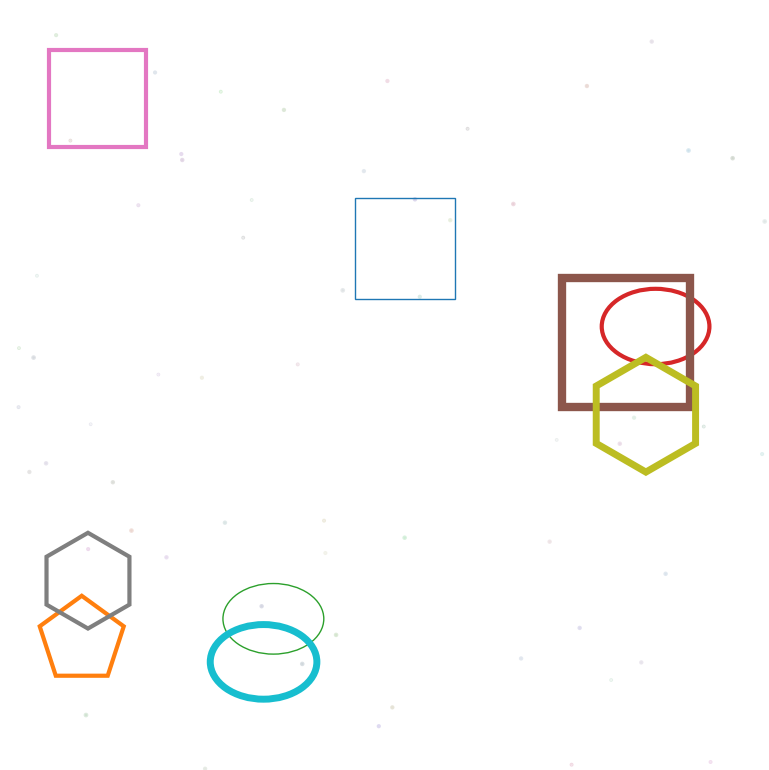[{"shape": "square", "thickness": 0.5, "radius": 0.33, "center": [0.526, 0.677]}, {"shape": "pentagon", "thickness": 1.5, "radius": 0.29, "center": [0.106, 0.169]}, {"shape": "oval", "thickness": 0.5, "radius": 0.33, "center": [0.355, 0.196]}, {"shape": "oval", "thickness": 1.5, "radius": 0.35, "center": [0.851, 0.576]}, {"shape": "square", "thickness": 3, "radius": 0.42, "center": [0.813, 0.555]}, {"shape": "square", "thickness": 1.5, "radius": 0.31, "center": [0.127, 0.872]}, {"shape": "hexagon", "thickness": 1.5, "radius": 0.31, "center": [0.114, 0.246]}, {"shape": "hexagon", "thickness": 2.5, "radius": 0.37, "center": [0.839, 0.461]}, {"shape": "oval", "thickness": 2.5, "radius": 0.35, "center": [0.342, 0.14]}]